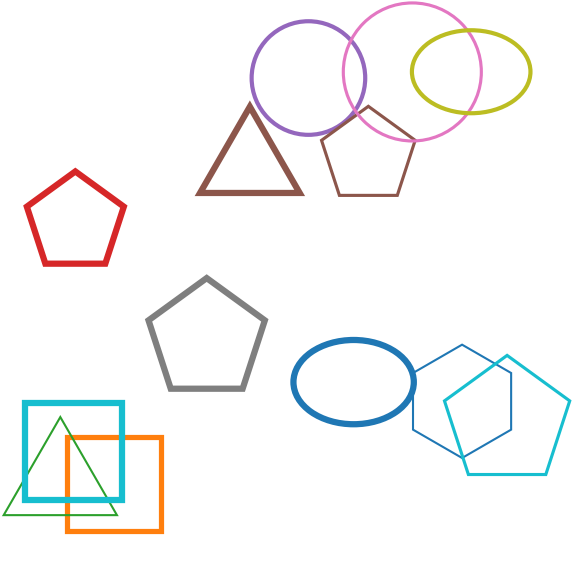[{"shape": "hexagon", "thickness": 1, "radius": 0.49, "center": [0.8, 0.304]}, {"shape": "oval", "thickness": 3, "radius": 0.52, "center": [0.612, 0.337]}, {"shape": "square", "thickness": 2.5, "radius": 0.41, "center": [0.197, 0.161]}, {"shape": "triangle", "thickness": 1, "radius": 0.57, "center": [0.104, 0.164]}, {"shape": "pentagon", "thickness": 3, "radius": 0.44, "center": [0.13, 0.614]}, {"shape": "circle", "thickness": 2, "radius": 0.49, "center": [0.534, 0.864]}, {"shape": "pentagon", "thickness": 1.5, "radius": 0.43, "center": [0.638, 0.73]}, {"shape": "triangle", "thickness": 3, "radius": 0.5, "center": [0.433, 0.715]}, {"shape": "circle", "thickness": 1.5, "radius": 0.6, "center": [0.714, 0.875]}, {"shape": "pentagon", "thickness": 3, "radius": 0.53, "center": [0.358, 0.412]}, {"shape": "oval", "thickness": 2, "radius": 0.51, "center": [0.816, 0.875]}, {"shape": "square", "thickness": 3, "radius": 0.42, "center": [0.127, 0.218]}, {"shape": "pentagon", "thickness": 1.5, "radius": 0.57, "center": [0.878, 0.27]}]